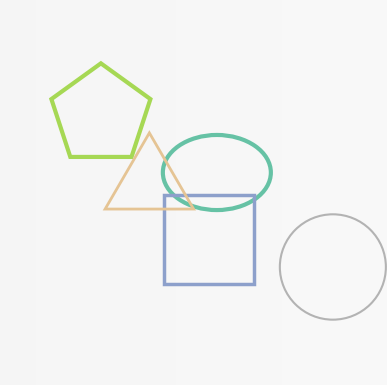[{"shape": "oval", "thickness": 3, "radius": 0.7, "center": [0.56, 0.552]}, {"shape": "square", "thickness": 2.5, "radius": 0.58, "center": [0.54, 0.378]}, {"shape": "pentagon", "thickness": 3, "radius": 0.67, "center": [0.26, 0.701]}, {"shape": "triangle", "thickness": 2, "radius": 0.66, "center": [0.385, 0.523]}, {"shape": "circle", "thickness": 1.5, "radius": 0.68, "center": [0.859, 0.307]}]